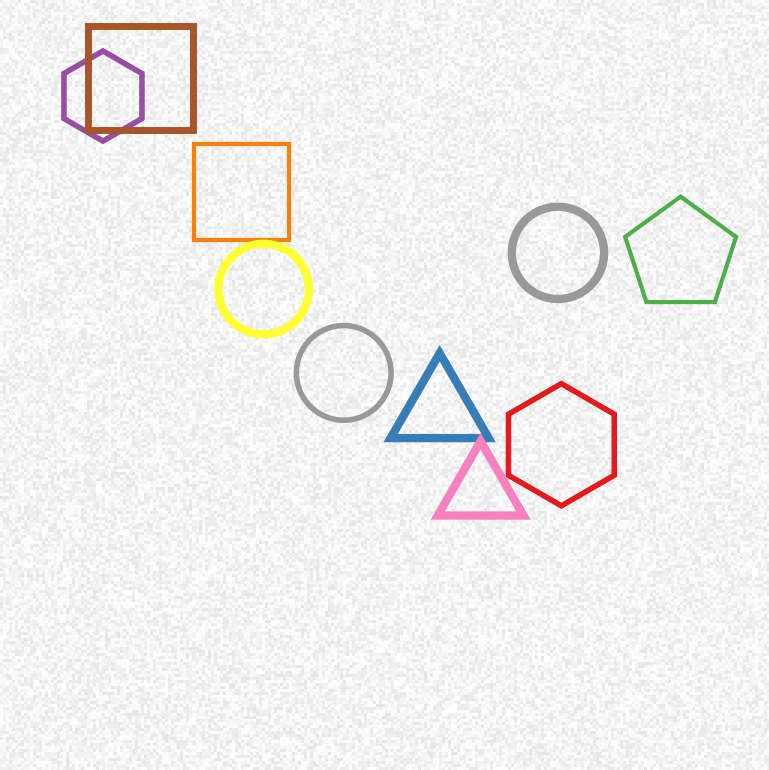[{"shape": "hexagon", "thickness": 2, "radius": 0.4, "center": [0.729, 0.422]}, {"shape": "triangle", "thickness": 3, "radius": 0.37, "center": [0.571, 0.468]}, {"shape": "pentagon", "thickness": 1.5, "radius": 0.38, "center": [0.884, 0.669]}, {"shape": "hexagon", "thickness": 2, "radius": 0.29, "center": [0.134, 0.875]}, {"shape": "square", "thickness": 1.5, "radius": 0.31, "center": [0.314, 0.751]}, {"shape": "circle", "thickness": 3, "radius": 0.29, "center": [0.342, 0.625]}, {"shape": "square", "thickness": 2.5, "radius": 0.34, "center": [0.182, 0.899]}, {"shape": "triangle", "thickness": 3, "radius": 0.32, "center": [0.624, 0.363]}, {"shape": "circle", "thickness": 2, "radius": 0.31, "center": [0.446, 0.516]}, {"shape": "circle", "thickness": 3, "radius": 0.3, "center": [0.725, 0.672]}]